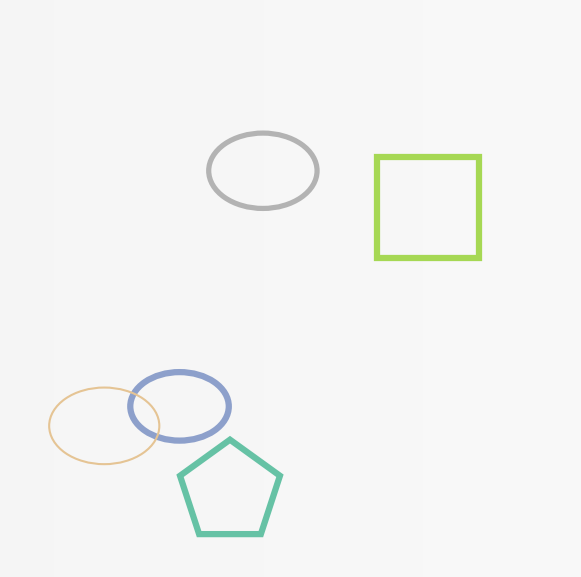[{"shape": "pentagon", "thickness": 3, "radius": 0.45, "center": [0.396, 0.147]}, {"shape": "oval", "thickness": 3, "radius": 0.42, "center": [0.309, 0.295]}, {"shape": "square", "thickness": 3, "radius": 0.44, "center": [0.737, 0.64]}, {"shape": "oval", "thickness": 1, "radius": 0.47, "center": [0.179, 0.262]}, {"shape": "oval", "thickness": 2.5, "radius": 0.47, "center": [0.452, 0.703]}]